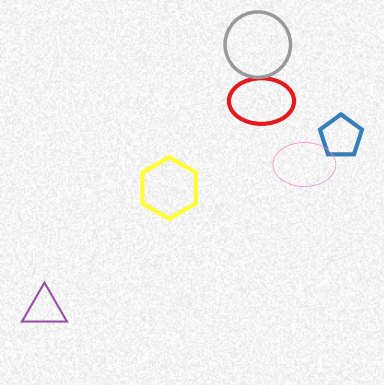[{"shape": "oval", "thickness": 3, "radius": 0.42, "center": [0.679, 0.737]}, {"shape": "pentagon", "thickness": 3, "radius": 0.29, "center": [0.886, 0.646]}, {"shape": "triangle", "thickness": 1.5, "radius": 0.34, "center": [0.115, 0.198]}, {"shape": "hexagon", "thickness": 3, "radius": 0.4, "center": [0.439, 0.512]}, {"shape": "oval", "thickness": 0.5, "radius": 0.41, "center": [0.791, 0.573]}, {"shape": "circle", "thickness": 2.5, "radius": 0.43, "center": [0.67, 0.884]}]